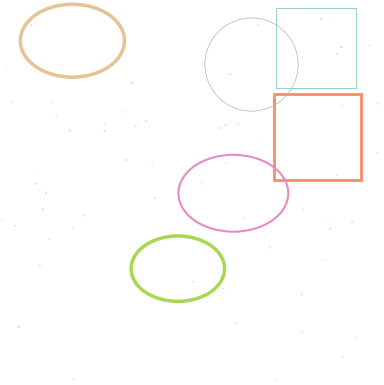[{"shape": "square", "thickness": 0.5, "radius": 0.52, "center": [0.821, 0.876]}, {"shape": "square", "thickness": 2, "radius": 0.56, "center": [0.824, 0.644]}, {"shape": "oval", "thickness": 1.5, "radius": 0.71, "center": [0.606, 0.498]}, {"shape": "oval", "thickness": 2.5, "radius": 0.61, "center": [0.462, 0.302]}, {"shape": "oval", "thickness": 2.5, "radius": 0.68, "center": [0.188, 0.894]}, {"shape": "circle", "thickness": 0.5, "radius": 0.61, "center": [0.653, 0.832]}]